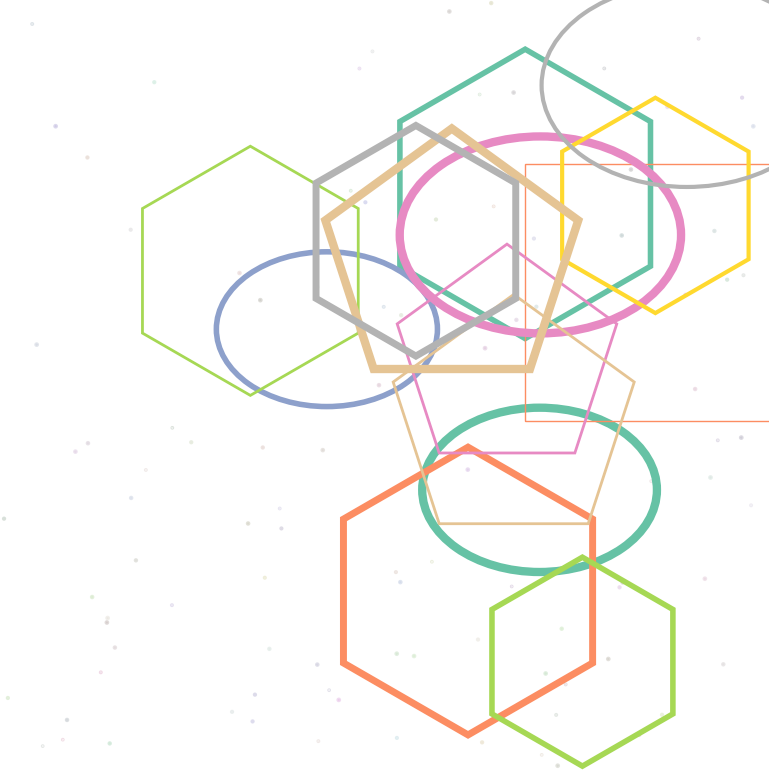[{"shape": "hexagon", "thickness": 2, "radius": 0.94, "center": [0.682, 0.748]}, {"shape": "oval", "thickness": 3, "radius": 0.76, "center": [0.701, 0.364]}, {"shape": "square", "thickness": 0.5, "radius": 0.84, "center": [0.849, 0.62]}, {"shape": "hexagon", "thickness": 2.5, "radius": 0.93, "center": [0.608, 0.232]}, {"shape": "oval", "thickness": 2, "radius": 0.72, "center": [0.425, 0.572]}, {"shape": "oval", "thickness": 3, "radius": 0.91, "center": [0.702, 0.695]}, {"shape": "pentagon", "thickness": 1, "radius": 0.75, "center": [0.658, 0.533]}, {"shape": "hexagon", "thickness": 1, "radius": 0.81, "center": [0.325, 0.648]}, {"shape": "hexagon", "thickness": 2, "radius": 0.68, "center": [0.756, 0.141]}, {"shape": "hexagon", "thickness": 1.5, "radius": 0.7, "center": [0.851, 0.733]}, {"shape": "pentagon", "thickness": 1, "radius": 0.82, "center": [0.667, 0.453]}, {"shape": "pentagon", "thickness": 3, "radius": 0.86, "center": [0.587, 0.66]}, {"shape": "hexagon", "thickness": 2.5, "radius": 0.75, "center": [0.54, 0.687]}, {"shape": "oval", "thickness": 1.5, "radius": 0.94, "center": [0.892, 0.889]}]